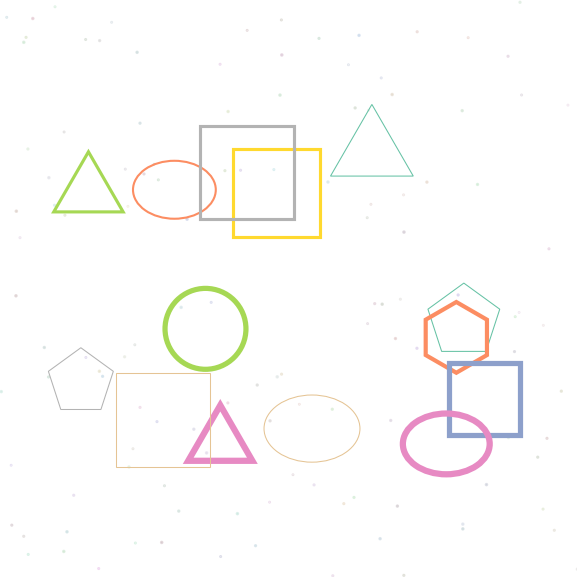[{"shape": "pentagon", "thickness": 0.5, "radius": 0.33, "center": [0.803, 0.444]}, {"shape": "triangle", "thickness": 0.5, "radius": 0.41, "center": [0.644, 0.736]}, {"shape": "hexagon", "thickness": 2, "radius": 0.31, "center": [0.79, 0.415]}, {"shape": "oval", "thickness": 1, "radius": 0.36, "center": [0.302, 0.671]}, {"shape": "square", "thickness": 2.5, "radius": 0.31, "center": [0.839, 0.308]}, {"shape": "oval", "thickness": 3, "radius": 0.38, "center": [0.773, 0.23]}, {"shape": "triangle", "thickness": 3, "radius": 0.32, "center": [0.381, 0.233]}, {"shape": "circle", "thickness": 2.5, "radius": 0.35, "center": [0.356, 0.43]}, {"shape": "triangle", "thickness": 1.5, "radius": 0.35, "center": [0.153, 0.667]}, {"shape": "square", "thickness": 1.5, "radius": 0.38, "center": [0.479, 0.665]}, {"shape": "square", "thickness": 0.5, "radius": 0.41, "center": [0.283, 0.272]}, {"shape": "oval", "thickness": 0.5, "radius": 0.42, "center": [0.54, 0.257]}, {"shape": "square", "thickness": 1.5, "radius": 0.41, "center": [0.427, 0.7]}, {"shape": "pentagon", "thickness": 0.5, "radius": 0.3, "center": [0.14, 0.338]}]